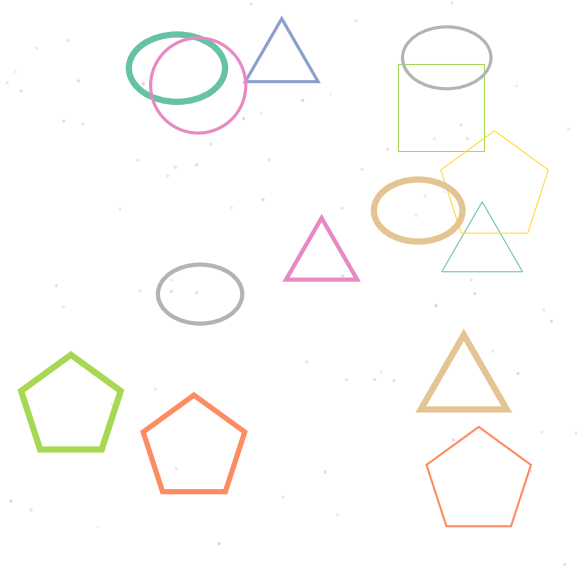[{"shape": "triangle", "thickness": 0.5, "radius": 0.4, "center": [0.835, 0.569]}, {"shape": "oval", "thickness": 3, "radius": 0.42, "center": [0.306, 0.881]}, {"shape": "pentagon", "thickness": 2.5, "radius": 0.46, "center": [0.336, 0.222]}, {"shape": "pentagon", "thickness": 1, "radius": 0.48, "center": [0.829, 0.165]}, {"shape": "triangle", "thickness": 1.5, "radius": 0.36, "center": [0.488, 0.894]}, {"shape": "circle", "thickness": 1.5, "radius": 0.41, "center": [0.343, 0.851]}, {"shape": "triangle", "thickness": 2, "radius": 0.36, "center": [0.557, 0.551]}, {"shape": "pentagon", "thickness": 3, "radius": 0.45, "center": [0.123, 0.294]}, {"shape": "square", "thickness": 0.5, "radius": 0.38, "center": [0.764, 0.812]}, {"shape": "pentagon", "thickness": 0.5, "radius": 0.49, "center": [0.856, 0.675]}, {"shape": "triangle", "thickness": 3, "radius": 0.43, "center": [0.803, 0.333]}, {"shape": "oval", "thickness": 3, "radius": 0.38, "center": [0.724, 0.635]}, {"shape": "oval", "thickness": 2, "radius": 0.37, "center": [0.346, 0.49]}, {"shape": "oval", "thickness": 1.5, "radius": 0.38, "center": [0.774, 0.899]}]